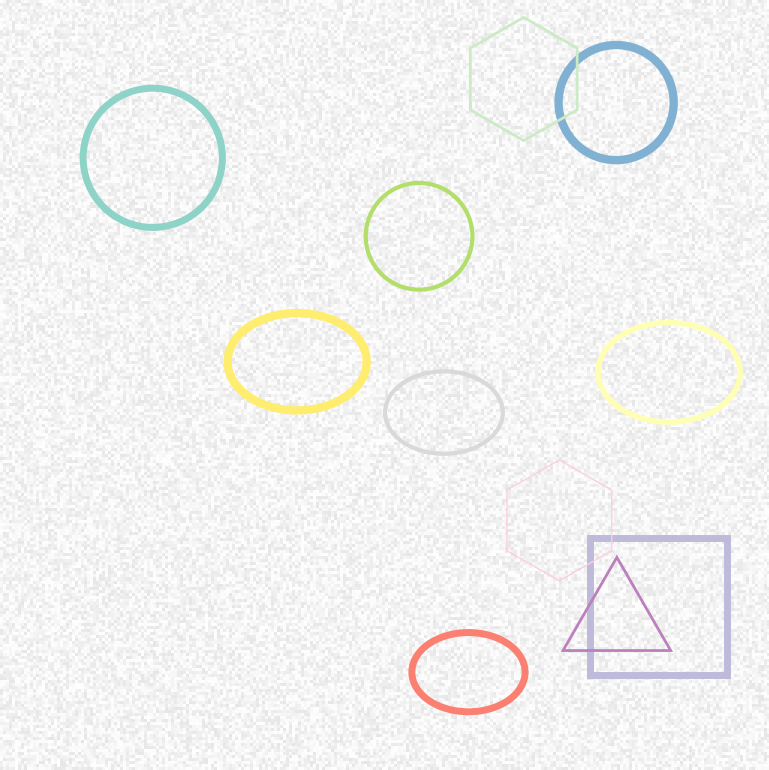[{"shape": "circle", "thickness": 2.5, "radius": 0.45, "center": [0.198, 0.795]}, {"shape": "oval", "thickness": 2, "radius": 0.46, "center": [0.869, 0.516]}, {"shape": "square", "thickness": 2.5, "radius": 0.45, "center": [0.855, 0.212]}, {"shape": "oval", "thickness": 2.5, "radius": 0.37, "center": [0.608, 0.127]}, {"shape": "circle", "thickness": 3, "radius": 0.37, "center": [0.8, 0.867]}, {"shape": "circle", "thickness": 1.5, "radius": 0.35, "center": [0.544, 0.693]}, {"shape": "hexagon", "thickness": 0.5, "radius": 0.39, "center": [0.726, 0.324]}, {"shape": "oval", "thickness": 1.5, "radius": 0.38, "center": [0.577, 0.464]}, {"shape": "triangle", "thickness": 1, "radius": 0.4, "center": [0.801, 0.195]}, {"shape": "hexagon", "thickness": 1, "radius": 0.4, "center": [0.68, 0.897]}, {"shape": "oval", "thickness": 3, "radius": 0.45, "center": [0.386, 0.53]}]